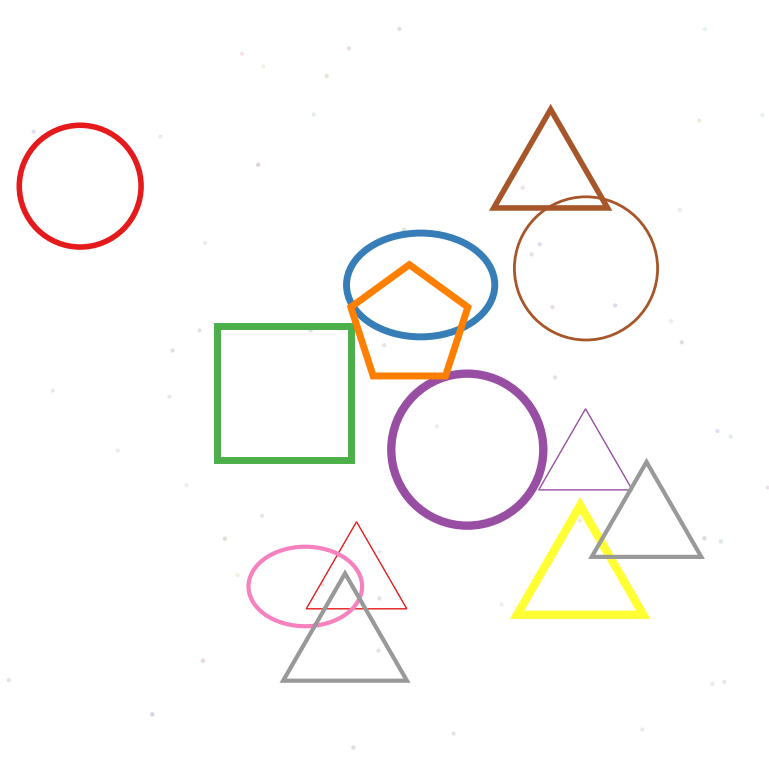[{"shape": "triangle", "thickness": 0.5, "radius": 0.38, "center": [0.463, 0.247]}, {"shape": "circle", "thickness": 2, "radius": 0.4, "center": [0.104, 0.758]}, {"shape": "oval", "thickness": 2.5, "radius": 0.48, "center": [0.546, 0.63]}, {"shape": "square", "thickness": 2.5, "radius": 0.43, "center": [0.368, 0.489]}, {"shape": "circle", "thickness": 3, "radius": 0.49, "center": [0.607, 0.416]}, {"shape": "triangle", "thickness": 0.5, "radius": 0.35, "center": [0.76, 0.399]}, {"shape": "pentagon", "thickness": 2.5, "radius": 0.4, "center": [0.532, 0.576]}, {"shape": "triangle", "thickness": 3, "radius": 0.47, "center": [0.753, 0.249]}, {"shape": "circle", "thickness": 1, "radius": 0.46, "center": [0.761, 0.651]}, {"shape": "triangle", "thickness": 2, "radius": 0.43, "center": [0.715, 0.773]}, {"shape": "oval", "thickness": 1.5, "radius": 0.37, "center": [0.397, 0.238]}, {"shape": "triangle", "thickness": 1.5, "radius": 0.41, "center": [0.84, 0.318]}, {"shape": "triangle", "thickness": 1.5, "radius": 0.46, "center": [0.448, 0.162]}]